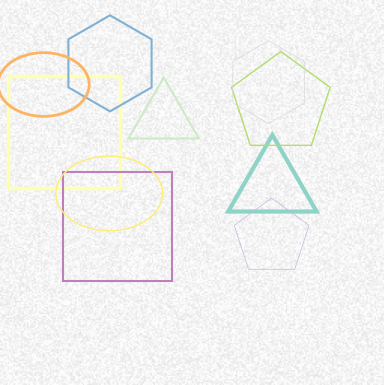[{"shape": "triangle", "thickness": 3, "radius": 0.66, "center": [0.708, 0.517]}, {"shape": "square", "thickness": 2.5, "radius": 0.73, "center": [0.167, 0.657]}, {"shape": "pentagon", "thickness": 0.5, "radius": 0.51, "center": [0.706, 0.383]}, {"shape": "hexagon", "thickness": 1.5, "radius": 0.62, "center": [0.286, 0.835]}, {"shape": "oval", "thickness": 2, "radius": 0.59, "center": [0.113, 0.781]}, {"shape": "pentagon", "thickness": 1, "radius": 0.67, "center": [0.73, 0.731]}, {"shape": "hexagon", "thickness": 0.5, "radius": 0.54, "center": [0.698, 0.787]}, {"shape": "square", "thickness": 1.5, "radius": 0.71, "center": [0.305, 0.411]}, {"shape": "triangle", "thickness": 1.5, "radius": 0.53, "center": [0.425, 0.693]}, {"shape": "oval", "thickness": 1, "radius": 0.69, "center": [0.284, 0.498]}]